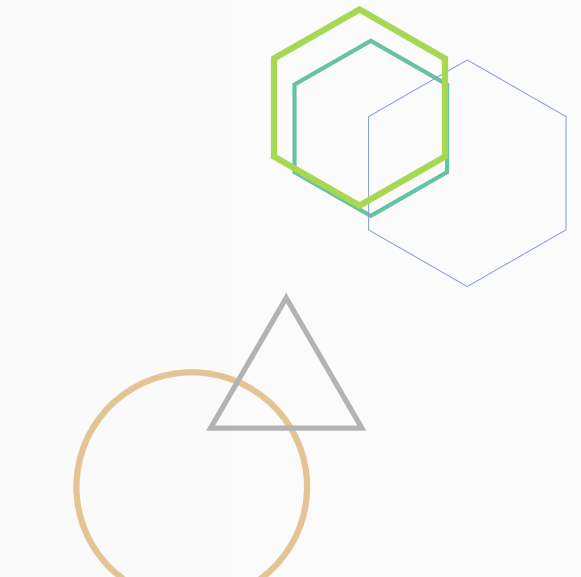[{"shape": "hexagon", "thickness": 2, "radius": 0.76, "center": [0.638, 0.777]}, {"shape": "hexagon", "thickness": 0.5, "radius": 0.98, "center": [0.804, 0.699]}, {"shape": "hexagon", "thickness": 3, "radius": 0.85, "center": [0.618, 0.813]}, {"shape": "circle", "thickness": 3, "radius": 0.99, "center": [0.33, 0.156]}, {"shape": "triangle", "thickness": 2.5, "radius": 0.75, "center": [0.492, 0.333]}]